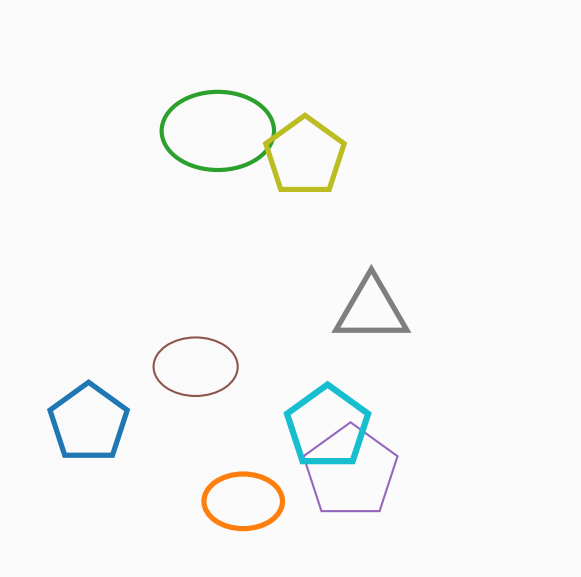[{"shape": "pentagon", "thickness": 2.5, "radius": 0.35, "center": [0.152, 0.267]}, {"shape": "oval", "thickness": 2.5, "radius": 0.34, "center": [0.418, 0.131]}, {"shape": "oval", "thickness": 2, "radius": 0.48, "center": [0.375, 0.772]}, {"shape": "pentagon", "thickness": 1, "radius": 0.43, "center": [0.603, 0.183]}, {"shape": "oval", "thickness": 1, "radius": 0.36, "center": [0.337, 0.364]}, {"shape": "triangle", "thickness": 2.5, "radius": 0.35, "center": [0.639, 0.463]}, {"shape": "pentagon", "thickness": 2.5, "radius": 0.35, "center": [0.525, 0.729]}, {"shape": "pentagon", "thickness": 3, "radius": 0.37, "center": [0.564, 0.26]}]